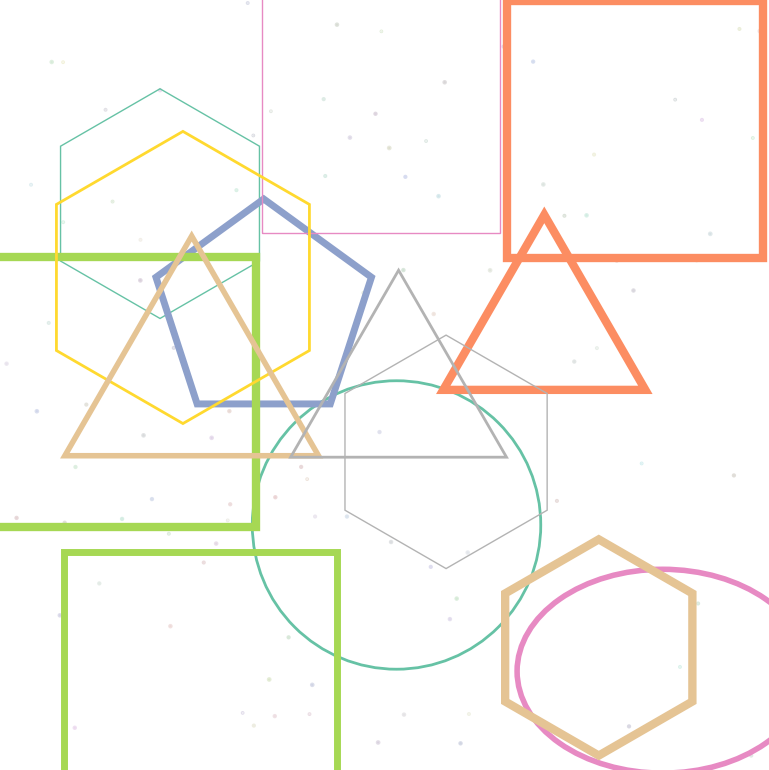[{"shape": "hexagon", "thickness": 0.5, "radius": 0.75, "center": [0.208, 0.736]}, {"shape": "circle", "thickness": 1, "radius": 0.94, "center": [0.515, 0.318]}, {"shape": "triangle", "thickness": 3, "radius": 0.76, "center": [0.707, 0.569]}, {"shape": "square", "thickness": 3, "radius": 0.83, "center": [0.825, 0.832]}, {"shape": "pentagon", "thickness": 2.5, "radius": 0.74, "center": [0.342, 0.594]}, {"shape": "square", "thickness": 0.5, "radius": 0.77, "center": [0.495, 0.852]}, {"shape": "oval", "thickness": 2, "radius": 0.95, "center": [0.861, 0.128]}, {"shape": "square", "thickness": 2.5, "radius": 0.88, "center": [0.261, 0.106]}, {"shape": "square", "thickness": 3, "radius": 0.88, "center": [0.157, 0.491]}, {"shape": "hexagon", "thickness": 1, "radius": 0.95, "center": [0.238, 0.64]}, {"shape": "hexagon", "thickness": 3, "radius": 0.7, "center": [0.778, 0.159]}, {"shape": "triangle", "thickness": 2, "radius": 0.95, "center": [0.249, 0.503]}, {"shape": "hexagon", "thickness": 0.5, "radius": 0.76, "center": [0.579, 0.413]}, {"shape": "triangle", "thickness": 1, "radius": 0.81, "center": [0.518, 0.487]}]